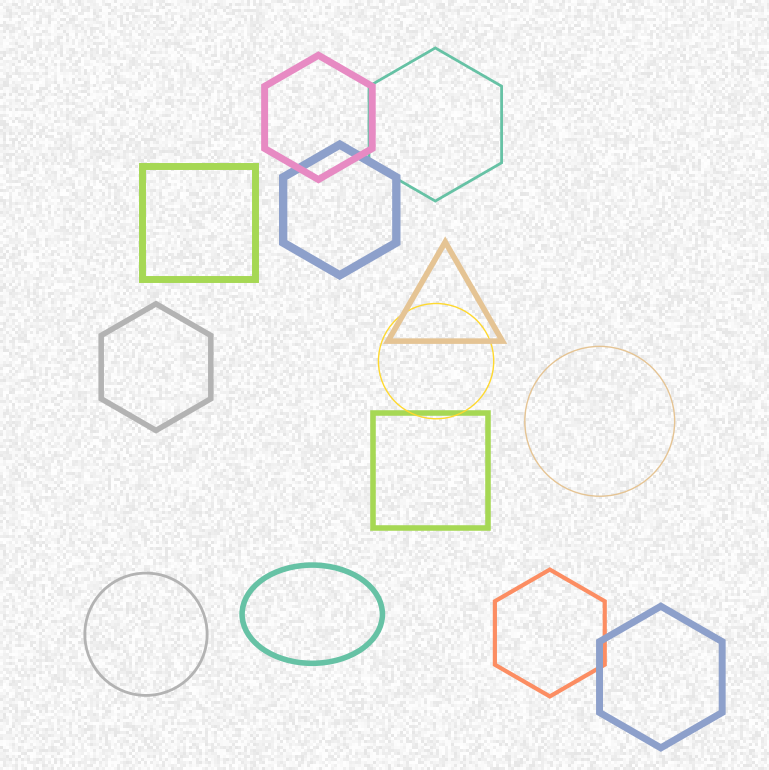[{"shape": "oval", "thickness": 2, "radius": 0.46, "center": [0.406, 0.202]}, {"shape": "hexagon", "thickness": 1, "radius": 0.5, "center": [0.565, 0.838]}, {"shape": "hexagon", "thickness": 1.5, "radius": 0.41, "center": [0.714, 0.178]}, {"shape": "hexagon", "thickness": 3, "radius": 0.42, "center": [0.441, 0.727]}, {"shape": "hexagon", "thickness": 2.5, "radius": 0.46, "center": [0.858, 0.121]}, {"shape": "hexagon", "thickness": 2.5, "radius": 0.4, "center": [0.414, 0.848]}, {"shape": "square", "thickness": 2.5, "radius": 0.37, "center": [0.258, 0.711]}, {"shape": "square", "thickness": 2, "radius": 0.37, "center": [0.56, 0.389]}, {"shape": "circle", "thickness": 0.5, "radius": 0.37, "center": [0.566, 0.531]}, {"shape": "circle", "thickness": 0.5, "radius": 0.49, "center": [0.779, 0.453]}, {"shape": "triangle", "thickness": 2, "radius": 0.43, "center": [0.578, 0.6]}, {"shape": "circle", "thickness": 1, "radius": 0.4, "center": [0.19, 0.176]}, {"shape": "hexagon", "thickness": 2, "radius": 0.41, "center": [0.203, 0.523]}]